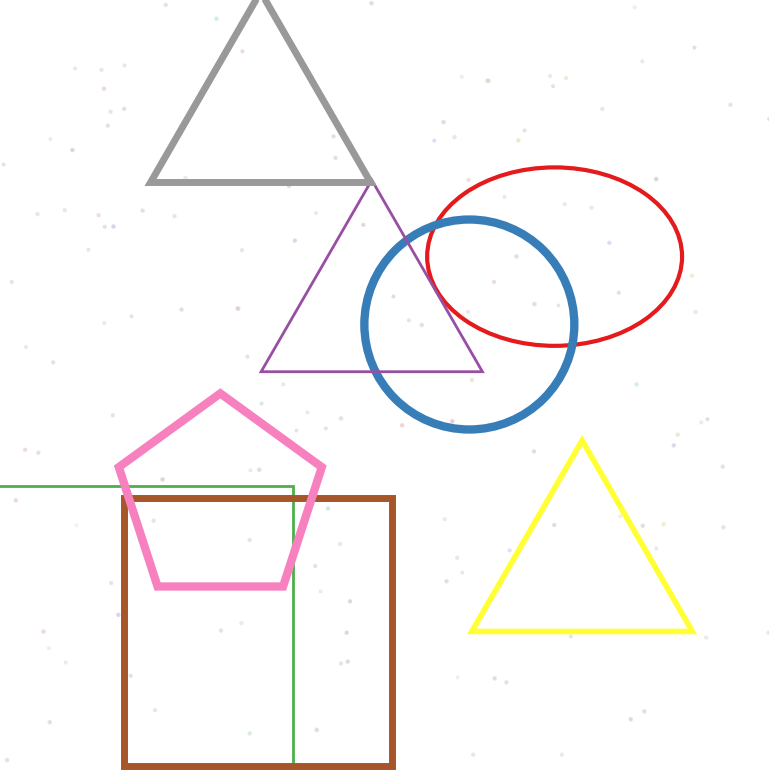[{"shape": "oval", "thickness": 1.5, "radius": 0.83, "center": [0.72, 0.667]}, {"shape": "circle", "thickness": 3, "radius": 0.68, "center": [0.61, 0.579]}, {"shape": "square", "thickness": 1, "radius": 0.98, "center": [0.185, 0.174]}, {"shape": "triangle", "thickness": 1, "radius": 0.83, "center": [0.483, 0.6]}, {"shape": "triangle", "thickness": 2, "radius": 0.83, "center": [0.756, 0.263]}, {"shape": "square", "thickness": 2.5, "radius": 0.87, "center": [0.335, 0.179]}, {"shape": "pentagon", "thickness": 3, "radius": 0.69, "center": [0.286, 0.35]}, {"shape": "triangle", "thickness": 2.5, "radius": 0.83, "center": [0.338, 0.846]}]